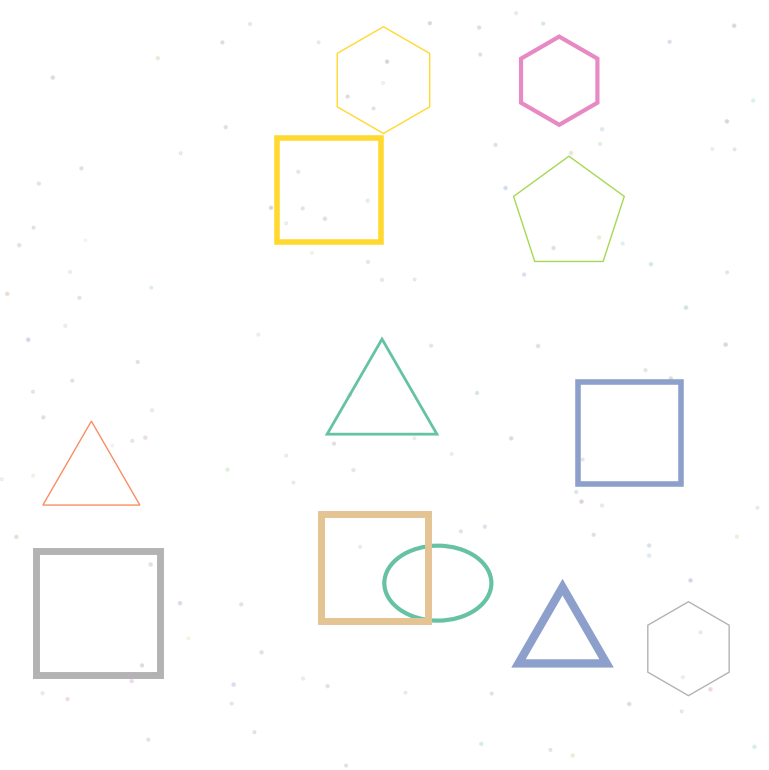[{"shape": "oval", "thickness": 1.5, "radius": 0.35, "center": [0.569, 0.243]}, {"shape": "triangle", "thickness": 1, "radius": 0.41, "center": [0.496, 0.477]}, {"shape": "triangle", "thickness": 0.5, "radius": 0.36, "center": [0.119, 0.38]}, {"shape": "square", "thickness": 2, "radius": 0.33, "center": [0.817, 0.438]}, {"shape": "triangle", "thickness": 3, "radius": 0.33, "center": [0.731, 0.171]}, {"shape": "hexagon", "thickness": 1.5, "radius": 0.29, "center": [0.726, 0.895]}, {"shape": "pentagon", "thickness": 0.5, "radius": 0.38, "center": [0.739, 0.722]}, {"shape": "square", "thickness": 2, "radius": 0.34, "center": [0.427, 0.753]}, {"shape": "hexagon", "thickness": 0.5, "radius": 0.35, "center": [0.498, 0.896]}, {"shape": "square", "thickness": 2.5, "radius": 0.35, "center": [0.487, 0.264]}, {"shape": "square", "thickness": 2.5, "radius": 0.4, "center": [0.127, 0.204]}, {"shape": "hexagon", "thickness": 0.5, "radius": 0.3, "center": [0.894, 0.158]}]